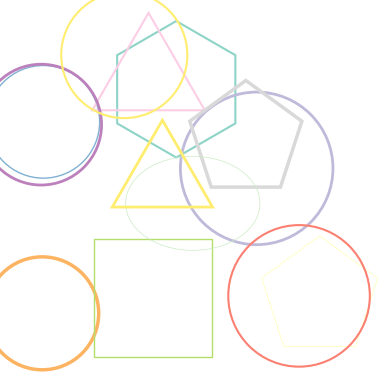[{"shape": "hexagon", "thickness": 1.5, "radius": 0.89, "center": [0.458, 0.768]}, {"shape": "pentagon", "thickness": 0.5, "radius": 0.79, "center": [0.83, 0.229]}, {"shape": "circle", "thickness": 2, "radius": 0.99, "center": [0.667, 0.563]}, {"shape": "circle", "thickness": 1.5, "radius": 0.92, "center": [0.777, 0.231]}, {"shape": "circle", "thickness": 1, "radius": 0.73, "center": [0.113, 0.684]}, {"shape": "circle", "thickness": 2.5, "radius": 0.73, "center": [0.11, 0.186]}, {"shape": "square", "thickness": 1, "radius": 0.77, "center": [0.398, 0.227]}, {"shape": "triangle", "thickness": 1.5, "radius": 0.84, "center": [0.386, 0.798]}, {"shape": "pentagon", "thickness": 2.5, "radius": 0.77, "center": [0.639, 0.638]}, {"shape": "circle", "thickness": 2, "radius": 0.78, "center": [0.107, 0.676]}, {"shape": "oval", "thickness": 0.5, "radius": 0.87, "center": [0.501, 0.472]}, {"shape": "triangle", "thickness": 2, "radius": 0.75, "center": [0.422, 0.537]}, {"shape": "circle", "thickness": 1.5, "radius": 0.82, "center": [0.323, 0.857]}]